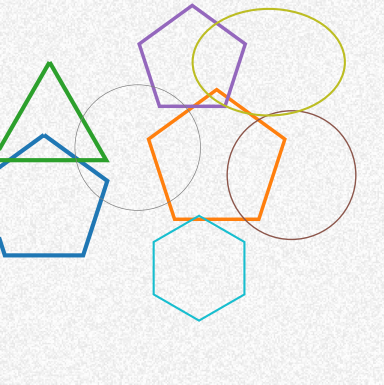[{"shape": "pentagon", "thickness": 3, "radius": 0.86, "center": [0.114, 0.477]}, {"shape": "pentagon", "thickness": 2.5, "radius": 0.93, "center": [0.563, 0.581]}, {"shape": "triangle", "thickness": 3, "radius": 0.85, "center": [0.129, 0.669]}, {"shape": "pentagon", "thickness": 2.5, "radius": 0.72, "center": [0.499, 0.841]}, {"shape": "circle", "thickness": 1, "radius": 0.84, "center": [0.757, 0.545]}, {"shape": "circle", "thickness": 0.5, "radius": 0.82, "center": [0.358, 0.617]}, {"shape": "oval", "thickness": 1.5, "radius": 0.99, "center": [0.698, 0.838]}, {"shape": "hexagon", "thickness": 1.5, "radius": 0.68, "center": [0.517, 0.303]}]